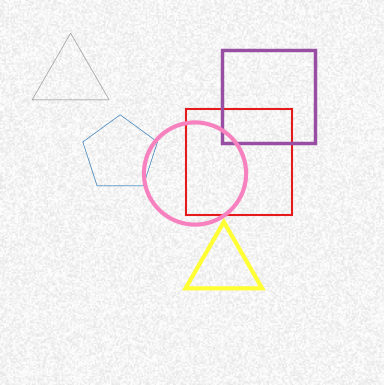[{"shape": "square", "thickness": 1.5, "radius": 0.69, "center": [0.62, 0.58]}, {"shape": "pentagon", "thickness": 0.5, "radius": 0.51, "center": [0.312, 0.6]}, {"shape": "square", "thickness": 2.5, "radius": 0.6, "center": [0.698, 0.749]}, {"shape": "triangle", "thickness": 3, "radius": 0.57, "center": [0.581, 0.309]}, {"shape": "circle", "thickness": 3, "radius": 0.66, "center": [0.507, 0.549]}, {"shape": "triangle", "thickness": 0.5, "radius": 0.58, "center": [0.183, 0.798]}]